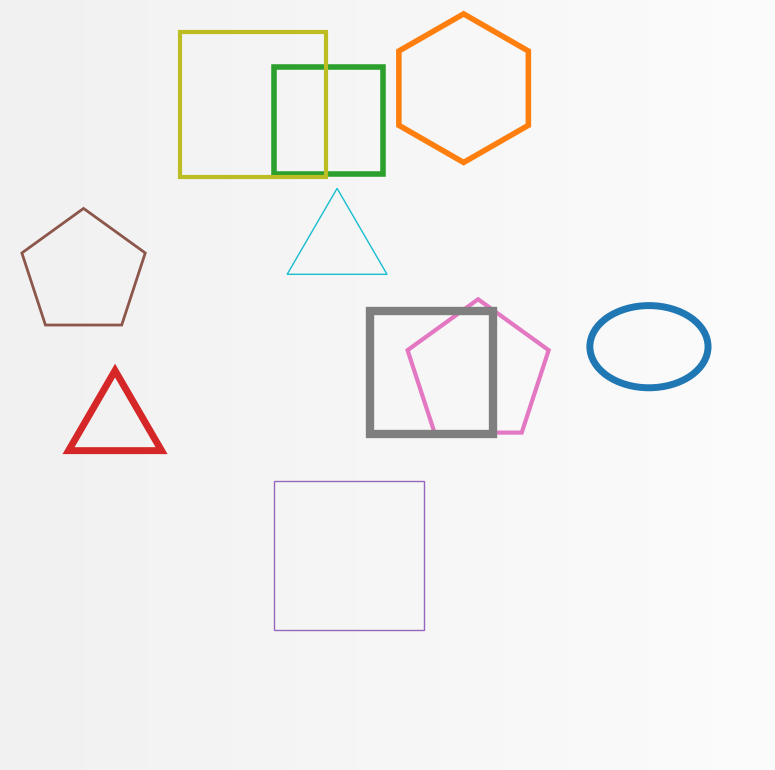[{"shape": "oval", "thickness": 2.5, "radius": 0.38, "center": [0.837, 0.55]}, {"shape": "hexagon", "thickness": 2, "radius": 0.48, "center": [0.598, 0.885]}, {"shape": "square", "thickness": 2, "radius": 0.35, "center": [0.424, 0.843]}, {"shape": "triangle", "thickness": 2.5, "radius": 0.35, "center": [0.148, 0.449]}, {"shape": "square", "thickness": 0.5, "radius": 0.48, "center": [0.45, 0.279]}, {"shape": "pentagon", "thickness": 1, "radius": 0.42, "center": [0.108, 0.646]}, {"shape": "pentagon", "thickness": 1.5, "radius": 0.48, "center": [0.617, 0.516]}, {"shape": "square", "thickness": 3, "radius": 0.4, "center": [0.556, 0.516]}, {"shape": "square", "thickness": 1.5, "radius": 0.47, "center": [0.326, 0.864]}, {"shape": "triangle", "thickness": 0.5, "radius": 0.37, "center": [0.435, 0.681]}]